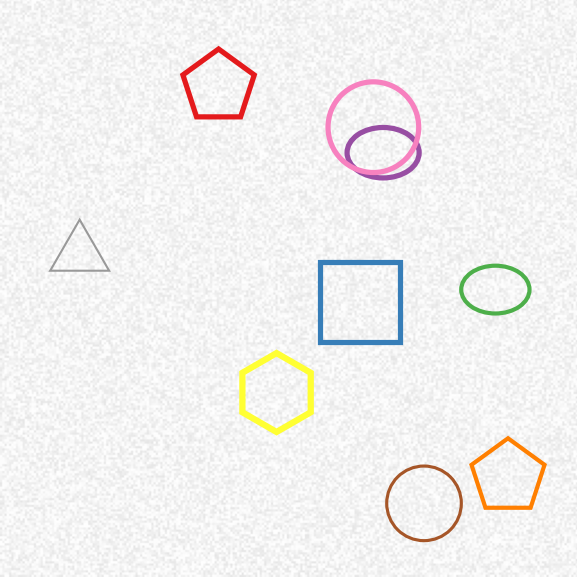[{"shape": "pentagon", "thickness": 2.5, "radius": 0.32, "center": [0.378, 0.849]}, {"shape": "square", "thickness": 2.5, "radius": 0.35, "center": [0.624, 0.476]}, {"shape": "oval", "thickness": 2, "radius": 0.3, "center": [0.858, 0.498]}, {"shape": "oval", "thickness": 2.5, "radius": 0.31, "center": [0.663, 0.735]}, {"shape": "pentagon", "thickness": 2, "radius": 0.33, "center": [0.88, 0.174]}, {"shape": "hexagon", "thickness": 3, "radius": 0.34, "center": [0.479, 0.319]}, {"shape": "circle", "thickness": 1.5, "radius": 0.32, "center": [0.734, 0.128]}, {"shape": "circle", "thickness": 2.5, "radius": 0.39, "center": [0.647, 0.779]}, {"shape": "triangle", "thickness": 1, "radius": 0.29, "center": [0.138, 0.56]}]